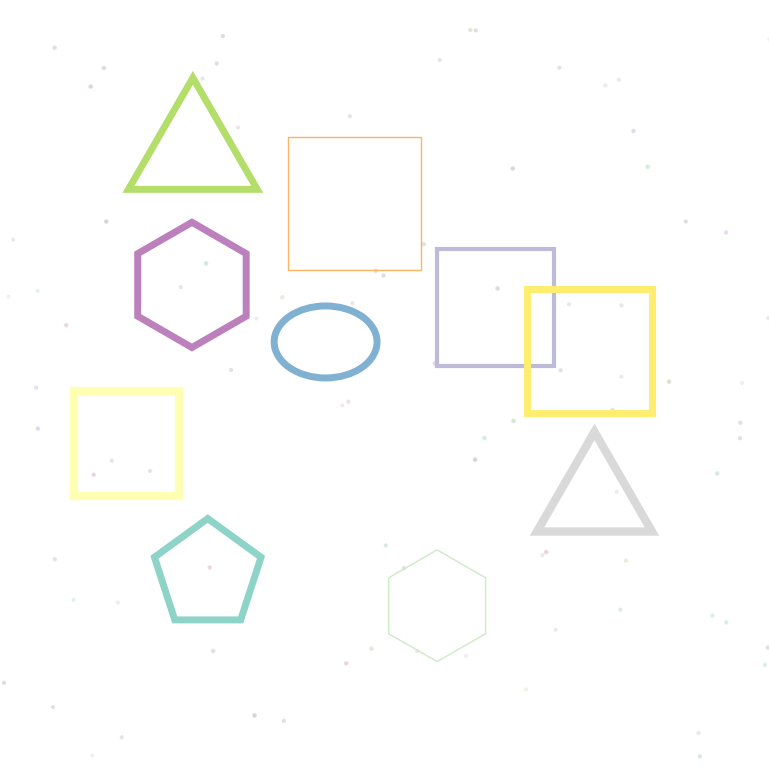[{"shape": "pentagon", "thickness": 2.5, "radius": 0.36, "center": [0.27, 0.254]}, {"shape": "square", "thickness": 3, "radius": 0.34, "center": [0.164, 0.424]}, {"shape": "square", "thickness": 1.5, "radius": 0.38, "center": [0.644, 0.601]}, {"shape": "oval", "thickness": 2.5, "radius": 0.33, "center": [0.423, 0.556]}, {"shape": "square", "thickness": 0.5, "radius": 0.43, "center": [0.46, 0.735]}, {"shape": "triangle", "thickness": 2.5, "radius": 0.48, "center": [0.25, 0.802]}, {"shape": "triangle", "thickness": 3, "radius": 0.43, "center": [0.772, 0.353]}, {"shape": "hexagon", "thickness": 2.5, "radius": 0.41, "center": [0.249, 0.63]}, {"shape": "hexagon", "thickness": 0.5, "radius": 0.36, "center": [0.568, 0.213]}, {"shape": "square", "thickness": 2.5, "radius": 0.4, "center": [0.766, 0.544]}]